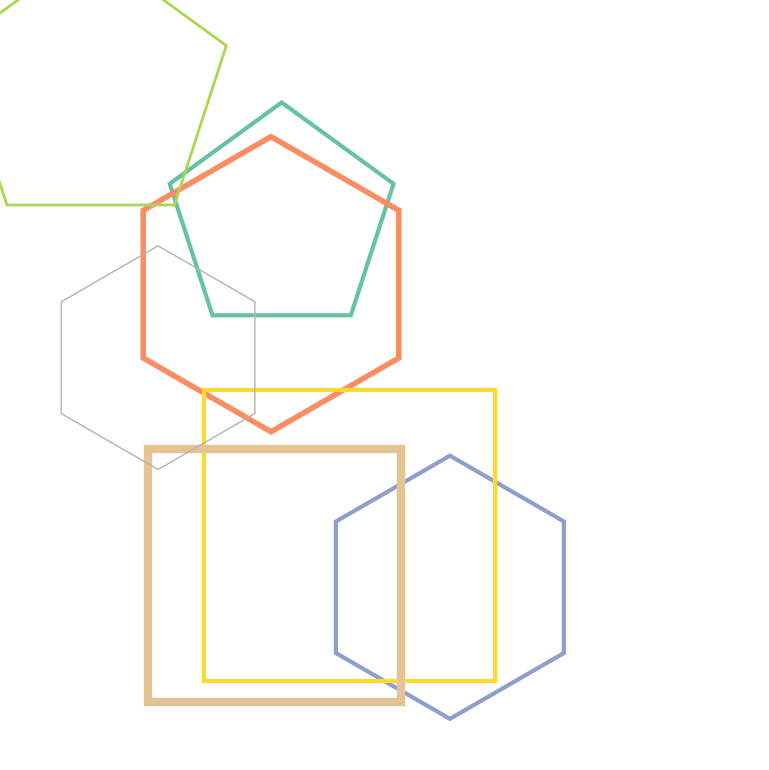[{"shape": "pentagon", "thickness": 1.5, "radius": 0.76, "center": [0.366, 0.714]}, {"shape": "hexagon", "thickness": 2, "radius": 0.96, "center": [0.352, 0.631]}, {"shape": "hexagon", "thickness": 1.5, "radius": 0.85, "center": [0.584, 0.237]}, {"shape": "pentagon", "thickness": 1, "radius": 0.93, "center": [0.118, 0.884]}, {"shape": "square", "thickness": 1.5, "radius": 0.95, "center": [0.454, 0.305]}, {"shape": "square", "thickness": 3, "radius": 0.82, "center": [0.356, 0.252]}, {"shape": "hexagon", "thickness": 0.5, "radius": 0.73, "center": [0.205, 0.535]}]